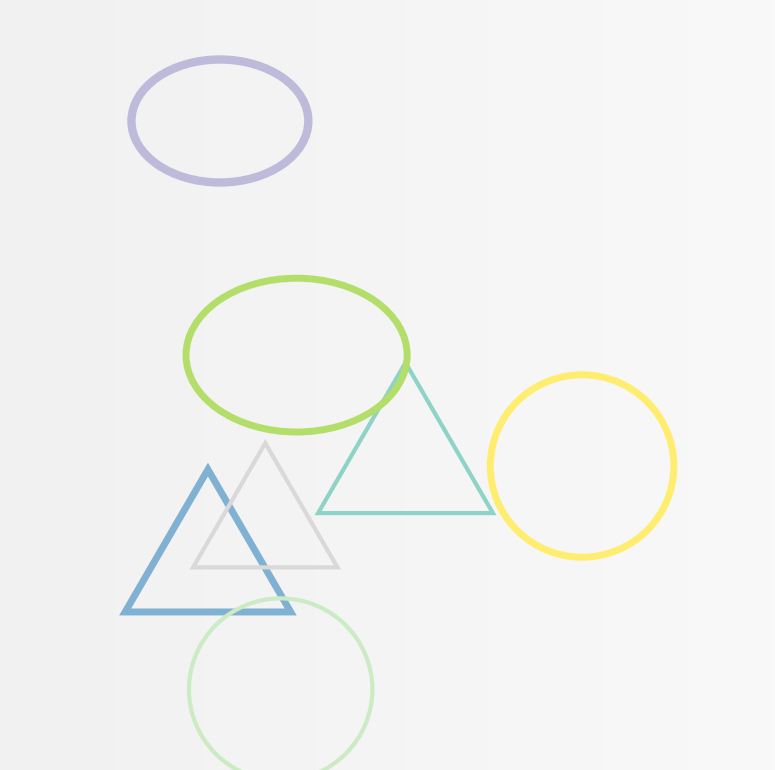[{"shape": "triangle", "thickness": 1.5, "radius": 0.65, "center": [0.523, 0.399]}, {"shape": "oval", "thickness": 3, "radius": 0.57, "center": [0.284, 0.843]}, {"shape": "triangle", "thickness": 2.5, "radius": 0.62, "center": [0.268, 0.267]}, {"shape": "oval", "thickness": 2.5, "radius": 0.71, "center": [0.383, 0.539]}, {"shape": "triangle", "thickness": 1.5, "radius": 0.54, "center": [0.342, 0.317]}, {"shape": "circle", "thickness": 1.5, "radius": 0.59, "center": [0.362, 0.105]}, {"shape": "circle", "thickness": 2.5, "radius": 0.59, "center": [0.751, 0.395]}]